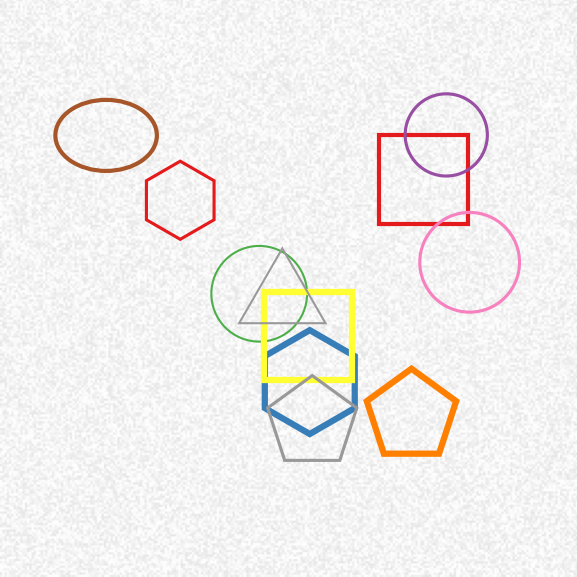[{"shape": "square", "thickness": 2, "radius": 0.39, "center": [0.734, 0.689]}, {"shape": "hexagon", "thickness": 1.5, "radius": 0.34, "center": [0.312, 0.652]}, {"shape": "hexagon", "thickness": 3, "radius": 0.45, "center": [0.536, 0.338]}, {"shape": "circle", "thickness": 1, "radius": 0.41, "center": [0.449, 0.49]}, {"shape": "circle", "thickness": 1.5, "radius": 0.36, "center": [0.773, 0.766]}, {"shape": "pentagon", "thickness": 3, "radius": 0.41, "center": [0.713, 0.279]}, {"shape": "square", "thickness": 3, "radius": 0.38, "center": [0.534, 0.418]}, {"shape": "oval", "thickness": 2, "radius": 0.44, "center": [0.184, 0.765]}, {"shape": "circle", "thickness": 1.5, "radius": 0.43, "center": [0.813, 0.545]}, {"shape": "pentagon", "thickness": 1.5, "radius": 0.41, "center": [0.541, 0.268]}, {"shape": "triangle", "thickness": 1, "radius": 0.43, "center": [0.489, 0.483]}]